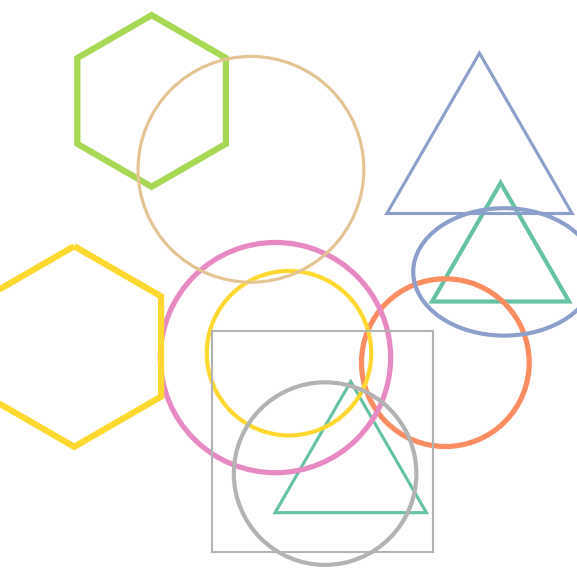[{"shape": "triangle", "thickness": 2, "radius": 0.68, "center": [0.867, 0.545]}, {"shape": "triangle", "thickness": 1.5, "radius": 0.76, "center": [0.607, 0.187]}, {"shape": "circle", "thickness": 2.5, "radius": 0.73, "center": [0.771, 0.371]}, {"shape": "oval", "thickness": 2, "radius": 0.79, "center": [0.873, 0.528]}, {"shape": "triangle", "thickness": 1.5, "radius": 0.93, "center": [0.83, 0.722]}, {"shape": "circle", "thickness": 2.5, "radius": 1.0, "center": [0.477, 0.38]}, {"shape": "hexagon", "thickness": 3, "radius": 0.74, "center": [0.263, 0.824]}, {"shape": "circle", "thickness": 2, "radius": 0.71, "center": [0.5, 0.388]}, {"shape": "hexagon", "thickness": 3, "radius": 0.87, "center": [0.129, 0.399]}, {"shape": "circle", "thickness": 1.5, "radius": 0.98, "center": [0.435, 0.706]}, {"shape": "square", "thickness": 1, "radius": 0.96, "center": [0.559, 0.234]}, {"shape": "circle", "thickness": 2, "radius": 0.79, "center": [0.563, 0.179]}]